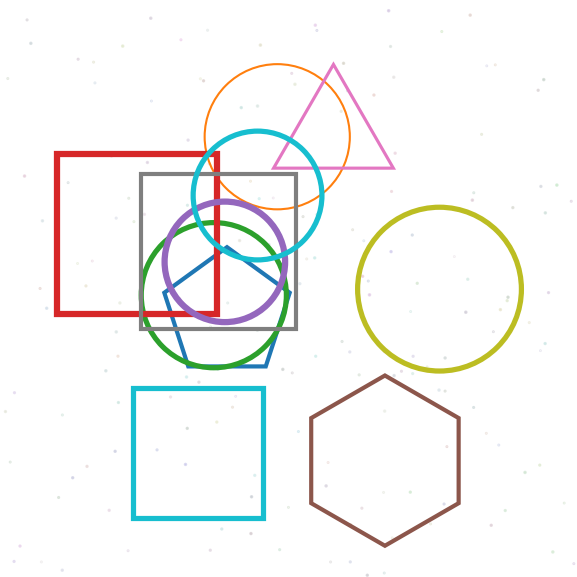[{"shape": "pentagon", "thickness": 2, "radius": 0.57, "center": [0.393, 0.457]}, {"shape": "circle", "thickness": 1, "radius": 0.63, "center": [0.48, 0.762]}, {"shape": "circle", "thickness": 2.5, "radius": 0.63, "center": [0.37, 0.488]}, {"shape": "square", "thickness": 3, "radius": 0.69, "center": [0.237, 0.594]}, {"shape": "circle", "thickness": 3, "radius": 0.52, "center": [0.389, 0.546]}, {"shape": "hexagon", "thickness": 2, "radius": 0.74, "center": [0.667, 0.202]}, {"shape": "triangle", "thickness": 1.5, "radius": 0.6, "center": [0.577, 0.768]}, {"shape": "square", "thickness": 2, "radius": 0.67, "center": [0.379, 0.563]}, {"shape": "circle", "thickness": 2.5, "radius": 0.71, "center": [0.761, 0.498]}, {"shape": "square", "thickness": 2.5, "radius": 0.56, "center": [0.343, 0.214]}, {"shape": "circle", "thickness": 2.5, "radius": 0.56, "center": [0.446, 0.661]}]